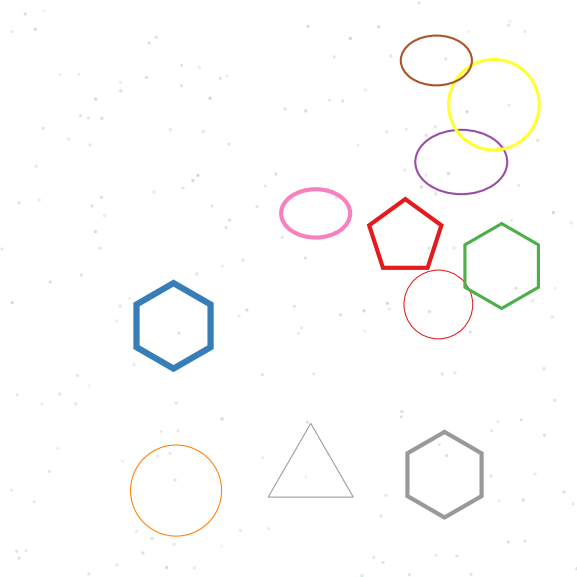[{"shape": "circle", "thickness": 0.5, "radius": 0.3, "center": [0.759, 0.472]}, {"shape": "pentagon", "thickness": 2, "radius": 0.33, "center": [0.702, 0.589]}, {"shape": "hexagon", "thickness": 3, "radius": 0.37, "center": [0.3, 0.435]}, {"shape": "hexagon", "thickness": 1.5, "radius": 0.37, "center": [0.869, 0.538]}, {"shape": "oval", "thickness": 1, "radius": 0.4, "center": [0.799, 0.719]}, {"shape": "circle", "thickness": 0.5, "radius": 0.39, "center": [0.305, 0.15]}, {"shape": "circle", "thickness": 1.5, "radius": 0.39, "center": [0.855, 0.818]}, {"shape": "oval", "thickness": 1, "radius": 0.31, "center": [0.756, 0.894]}, {"shape": "oval", "thickness": 2, "radius": 0.3, "center": [0.547, 0.63]}, {"shape": "hexagon", "thickness": 2, "radius": 0.37, "center": [0.77, 0.177]}, {"shape": "triangle", "thickness": 0.5, "radius": 0.43, "center": [0.538, 0.181]}]